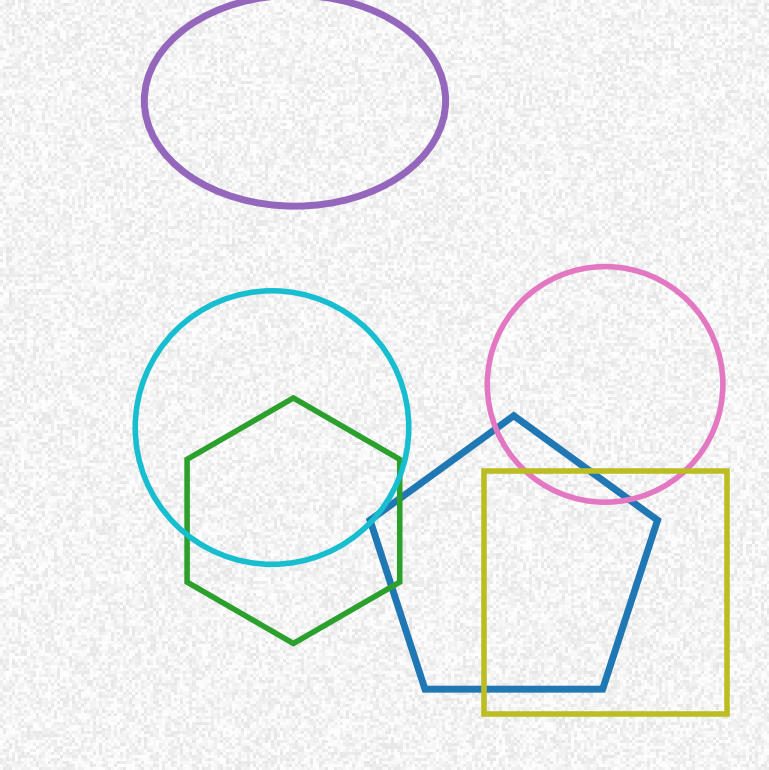[{"shape": "pentagon", "thickness": 2.5, "radius": 0.98, "center": [0.667, 0.264]}, {"shape": "hexagon", "thickness": 2, "radius": 0.8, "center": [0.381, 0.324]}, {"shape": "oval", "thickness": 2.5, "radius": 0.98, "center": [0.383, 0.869]}, {"shape": "circle", "thickness": 2, "radius": 0.76, "center": [0.786, 0.501]}, {"shape": "square", "thickness": 2, "radius": 0.79, "center": [0.786, 0.23]}, {"shape": "circle", "thickness": 2, "radius": 0.89, "center": [0.353, 0.445]}]